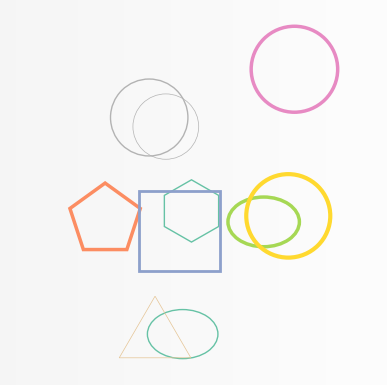[{"shape": "oval", "thickness": 1, "radius": 0.46, "center": [0.471, 0.132]}, {"shape": "hexagon", "thickness": 1, "radius": 0.4, "center": [0.494, 0.452]}, {"shape": "pentagon", "thickness": 2.5, "radius": 0.48, "center": [0.271, 0.429]}, {"shape": "square", "thickness": 2, "radius": 0.52, "center": [0.463, 0.4]}, {"shape": "circle", "thickness": 2.5, "radius": 0.56, "center": [0.76, 0.82]}, {"shape": "oval", "thickness": 2.5, "radius": 0.46, "center": [0.68, 0.424]}, {"shape": "circle", "thickness": 3, "radius": 0.54, "center": [0.744, 0.439]}, {"shape": "triangle", "thickness": 0.5, "radius": 0.53, "center": [0.4, 0.124]}, {"shape": "circle", "thickness": 0.5, "radius": 0.42, "center": [0.428, 0.671]}, {"shape": "circle", "thickness": 1, "radius": 0.5, "center": [0.385, 0.695]}]